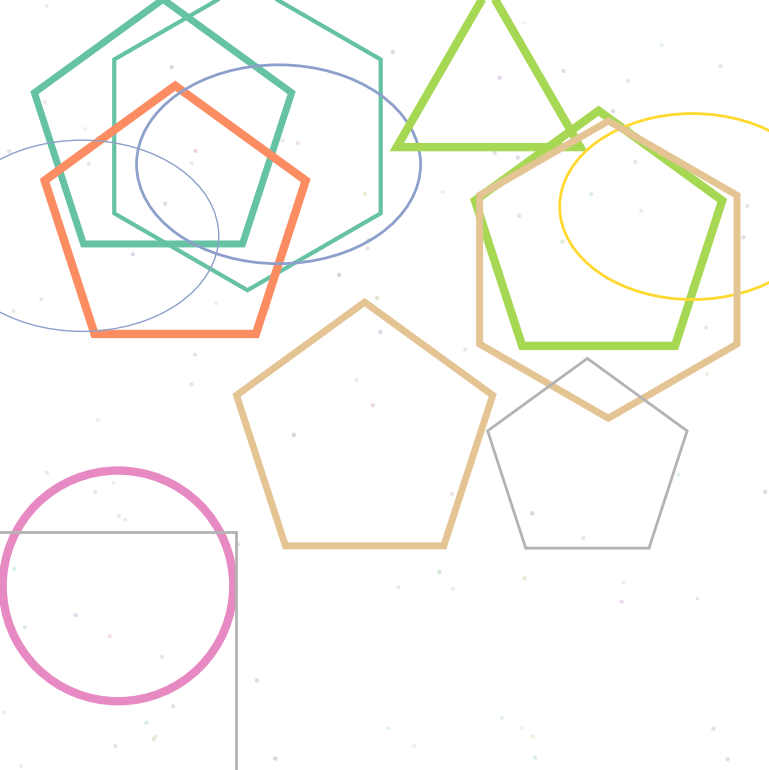[{"shape": "pentagon", "thickness": 2.5, "radius": 0.88, "center": [0.212, 0.825]}, {"shape": "hexagon", "thickness": 1.5, "radius": 1.0, "center": [0.321, 0.823]}, {"shape": "pentagon", "thickness": 3, "radius": 0.89, "center": [0.228, 0.71]}, {"shape": "oval", "thickness": 1, "radius": 0.92, "center": [0.362, 0.787]}, {"shape": "oval", "thickness": 0.5, "radius": 0.89, "center": [0.107, 0.694]}, {"shape": "circle", "thickness": 3, "radius": 0.75, "center": [0.153, 0.239]}, {"shape": "triangle", "thickness": 3, "radius": 0.69, "center": [0.634, 0.878]}, {"shape": "pentagon", "thickness": 3, "radius": 0.84, "center": [0.777, 0.687]}, {"shape": "oval", "thickness": 1, "radius": 0.86, "center": [0.899, 0.732]}, {"shape": "pentagon", "thickness": 2.5, "radius": 0.87, "center": [0.474, 0.433]}, {"shape": "hexagon", "thickness": 2.5, "radius": 0.97, "center": [0.79, 0.65]}, {"shape": "pentagon", "thickness": 1, "radius": 0.68, "center": [0.763, 0.398]}, {"shape": "square", "thickness": 1, "radius": 0.93, "center": [0.12, 0.124]}]